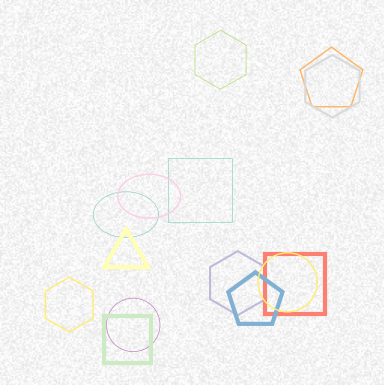[{"shape": "oval", "thickness": 0.5, "radius": 0.42, "center": [0.327, 0.442]}, {"shape": "square", "thickness": 0.5, "radius": 0.42, "center": [0.52, 0.506]}, {"shape": "triangle", "thickness": 3, "radius": 0.33, "center": [0.328, 0.339]}, {"shape": "hexagon", "thickness": 1.5, "radius": 0.42, "center": [0.618, 0.265]}, {"shape": "square", "thickness": 3, "radius": 0.39, "center": [0.766, 0.262]}, {"shape": "pentagon", "thickness": 3, "radius": 0.37, "center": [0.663, 0.219]}, {"shape": "pentagon", "thickness": 1, "radius": 0.43, "center": [0.861, 0.792]}, {"shape": "hexagon", "thickness": 0.5, "radius": 0.38, "center": [0.573, 0.845]}, {"shape": "oval", "thickness": 1, "radius": 0.41, "center": [0.388, 0.49]}, {"shape": "hexagon", "thickness": 1.5, "radius": 0.41, "center": [0.863, 0.776]}, {"shape": "circle", "thickness": 0.5, "radius": 0.35, "center": [0.346, 0.156]}, {"shape": "square", "thickness": 3, "radius": 0.31, "center": [0.331, 0.119]}, {"shape": "circle", "thickness": 1, "radius": 0.38, "center": [0.747, 0.267]}, {"shape": "hexagon", "thickness": 1, "radius": 0.36, "center": [0.18, 0.209]}]